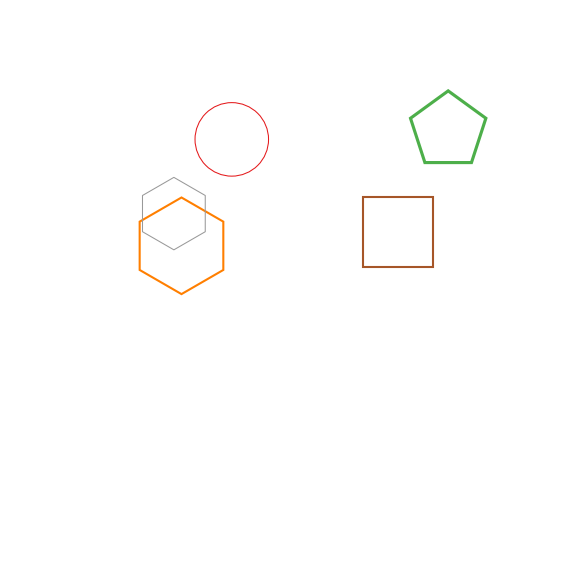[{"shape": "circle", "thickness": 0.5, "radius": 0.32, "center": [0.401, 0.758]}, {"shape": "pentagon", "thickness": 1.5, "radius": 0.34, "center": [0.776, 0.773]}, {"shape": "hexagon", "thickness": 1, "radius": 0.42, "center": [0.314, 0.574]}, {"shape": "square", "thickness": 1, "radius": 0.3, "center": [0.689, 0.597]}, {"shape": "hexagon", "thickness": 0.5, "radius": 0.31, "center": [0.301, 0.629]}]